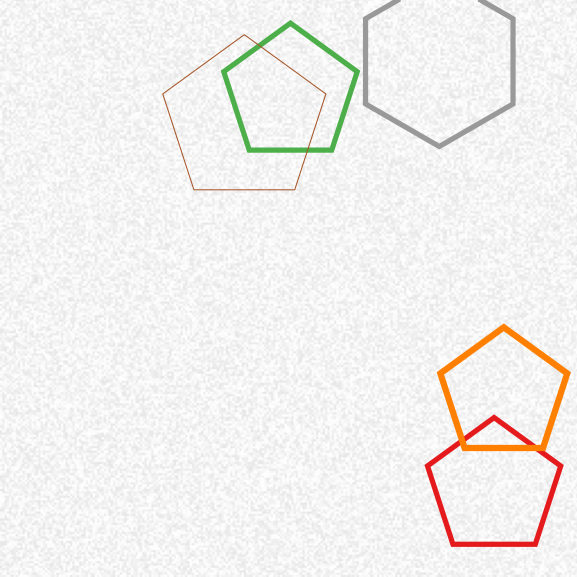[{"shape": "pentagon", "thickness": 2.5, "radius": 0.61, "center": [0.856, 0.155]}, {"shape": "pentagon", "thickness": 2.5, "radius": 0.61, "center": [0.503, 0.838]}, {"shape": "pentagon", "thickness": 3, "radius": 0.58, "center": [0.872, 0.317]}, {"shape": "pentagon", "thickness": 0.5, "radius": 0.74, "center": [0.423, 0.791]}, {"shape": "hexagon", "thickness": 2.5, "radius": 0.74, "center": [0.761, 0.893]}]